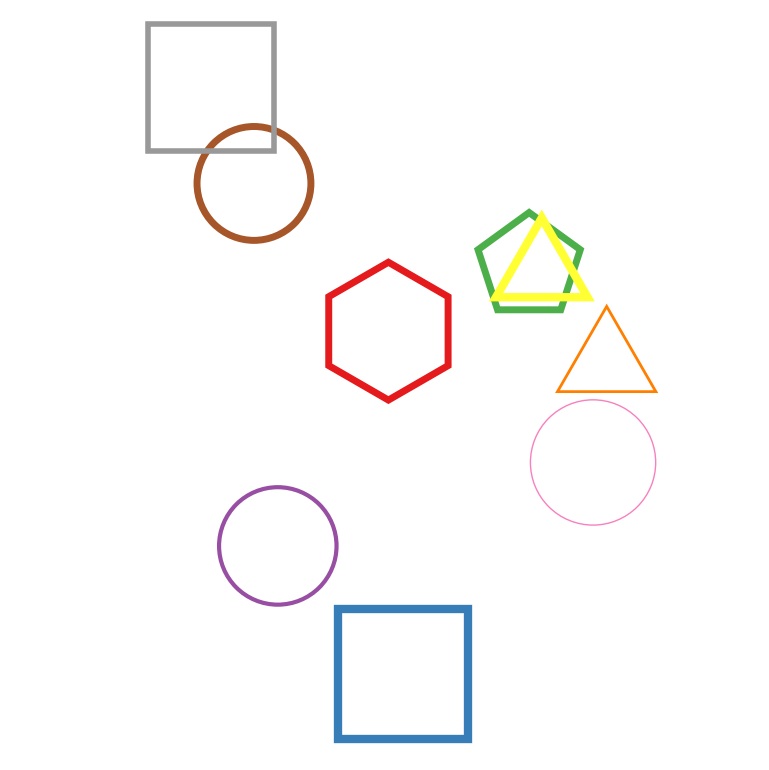[{"shape": "hexagon", "thickness": 2.5, "radius": 0.45, "center": [0.504, 0.57]}, {"shape": "square", "thickness": 3, "radius": 0.42, "center": [0.523, 0.125]}, {"shape": "pentagon", "thickness": 2.5, "radius": 0.35, "center": [0.687, 0.654]}, {"shape": "circle", "thickness": 1.5, "radius": 0.38, "center": [0.361, 0.291]}, {"shape": "triangle", "thickness": 1, "radius": 0.37, "center": [0.788, 0.528]}, {"shape": "triangle", "thickness": 3, "radius": 0.34, "center": [0.704, 0.648]}, {"shape": "circle", "thickness": 2.5, "radius": 0.37, "center": [0.33, 0.762]}, {"shape": "circle", "thickness": 0.5, "radius": 0.41, "center": [0.77, 0.399]}, {"shape": "square", "thickness": 2, "radius": 0.41, "center": [0.274, 0.886]}]